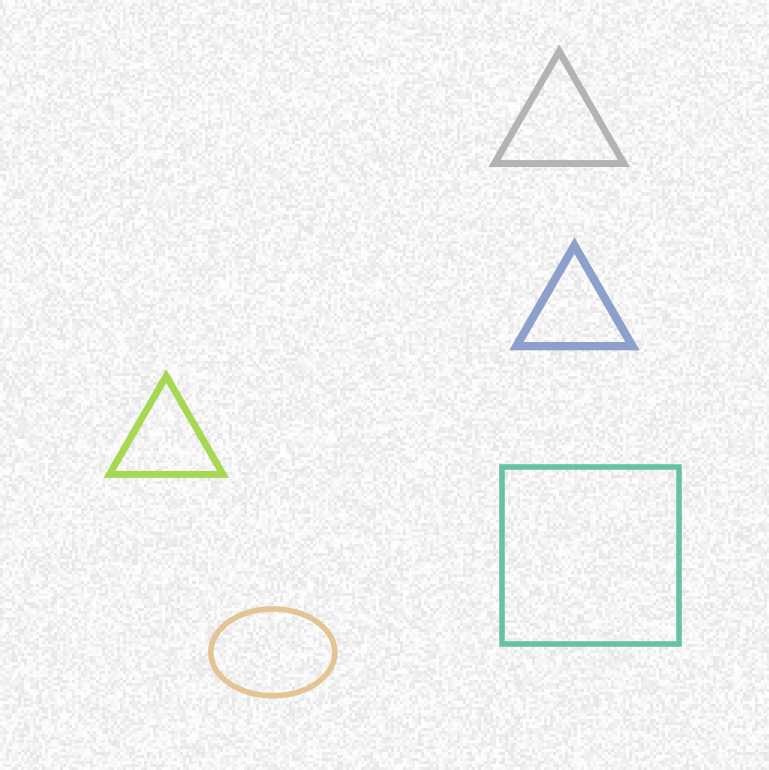[{"shape": "square", "thickness": 2, "radius": 0.58, "center": [0.767, 0.278]}, {"shape": "triangle", "thickness": 3, "radius": 0.44, "center": [0.746, 0.594]}, {"shape": "triangle", "thickness": 2.5, "radius": 0.43, "center": [0.216, 0.427]}, {"shape": "oval", "thickness": 2, "radius": 0.4, "center": [0.354, 0.153]}, {"shape": "triangle", "thickness": 2.5, "radius": 0.49, "center": [0.726, 0.836]}]